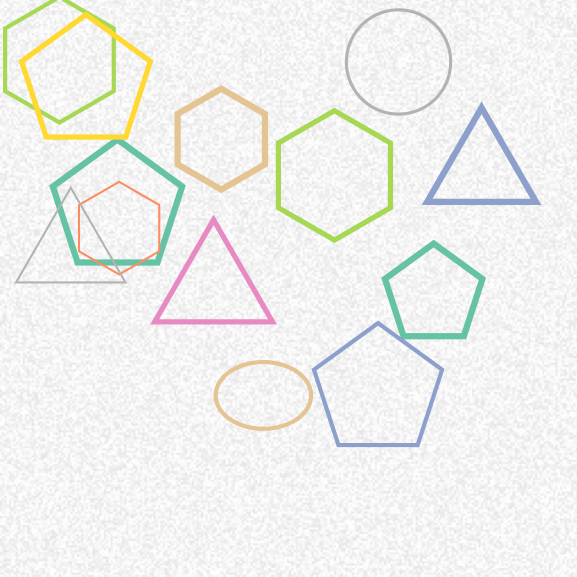[{"shape": "pentagon", "thickness": 3, "radius": 0.44, "center": [0.751, 0.489]}, {"shape": "pentagon", "thickness": 3, "radius": 0.59, "center": [0.203, 0.64]}, {"shape": "hexagon", "thickness": 1, "radius": 0.4, "center": [0.206, 0.604]}, {"shape": "triangle", "thickness": 3, "radius": 0.54, "center": [0.834, 0.704]}, {"shape": "pentagon", "thickness": 2, "radius": 0.58, "center": [0.655, 0.323]}, {"shape": "triangle", "thickness": 2.5, "radius": 0.59, "center": [0.37, 0.501]}, {"shape": "hexagon", "thickness": 2, "radius": 0.54, "center": [0.103, 0.896]}, {"shape": "hexagon", "thickness": 2.5, "radius": 0.56, "center": [0.579, 0.695]}, {"shape": "pentagon", "thickness": 2.5, "radius": 0.59, "center": [0.149, 0.857]}, {"shape": "oval", "thickness": 2, "radius": 0.41, "center": [0.456, 0.314]}, {"shape": "hexagon", "thickness": 3, "radius": 0.44, "center": [0.383, 0.758]}, {"shape": "triangle", "thickness": 1, "radius": 0.55, "center": [0.123, 0.565]}, {"shape": "circle", "thickness": 1.5, "radius": 0.45, "center": [0.69, 0.892]}]